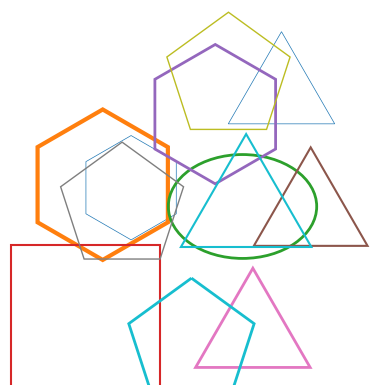[{"shape": "triangle", "thickness": 0.5, "radius": 0.8, "center": [0.731, 0.758]}, {"shape": "hexagon", "thickness": 0.5, "radius": 0.68, "center": [0.341, 0.512]}, {"shape": "hexagon", "thickness": 3, "radius": 0.98, "center": [0.267, 0.52]}, {"shape": "oval", "thickness": 2, "radius": 0.96, "center": [0.63, 0.464]}, {"shape": "square", "thickness": 1.5, "radius": 0.97, "center": [0.221, 0.17]}, {"shape": "hexagon", "thickness": 2, "radius": 0.91, "center": [0.559, 0.703]}, {"shape": "triangle", "thickness": 1.5, "radius": 0.85, "center": [0.807, 0.447]}, {"shape": "triangle", "thickness": 2, "radius": 0.86, "center": [0.657, 0.132]}, {"shape": "pentagon", "thickness": 1, "radius": 0.84, "center": [0.317, 0.463]}, {"shape": "pentagon", "thickness": 1, "radius": 0.84, "center": [0.593, 0.8]}, {"shape": "triangle", "thickness": 1.5, "radius": 0.98, "center": [0.639, 0.456]}, {"shape": "pentagon", "thickness": 2, "radius": 0.86, "center": [0.497, 0.106]}]